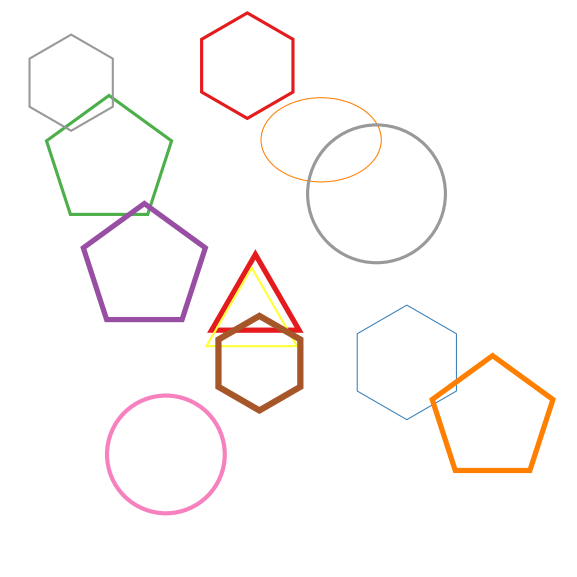[{"shape": "hexagon", "thickness": 1.5, "radius": 0.46, "center": [0.428, 0.885]}, {"shape": "triangle", "thickness": 2.5, "radius": 0.44, "center": [0.442, 0.471]}, {"shape": "hexagon", "thickness": 0.5, "radius": 0.5, "center": [0.704, 0.372]}, {"shape": "pentagon", "thickness": 1.5, "radius": 0.57, "center": [0.189, 0.72]}, {"shape": "pentagon", "thickness": 2.5, "radius": 0.56, "center": [0.25, 0.536]}, {"shape": "pentagon", "thickness": 2.5, "radius": 0.55, "center": [0.853, 0.273]}, {"shape": "oval", "thickness": 0.5, "radius": 0.52, "center": [0.556, 0.757]}, {"shape": "triangle", "thickness": 1, "radius": 0.45, "center": [0.436, 0.445]}, {"shape": "hexagon", "thickness": 3, "radius": 0.41, "center": [0.449, 0.37]}, {"shape": "circle", "thickness": 2, "radius": 0.51, "center": [0.287, 0.212]}, {"shape": "hexagon", "thickness": 1, "radius": 0.42, "center": [0.123, 0.856]}, {"shape": "circle", "thickness": 1.5, "radius": 0.6, "center": [0.652, 0.663]}]